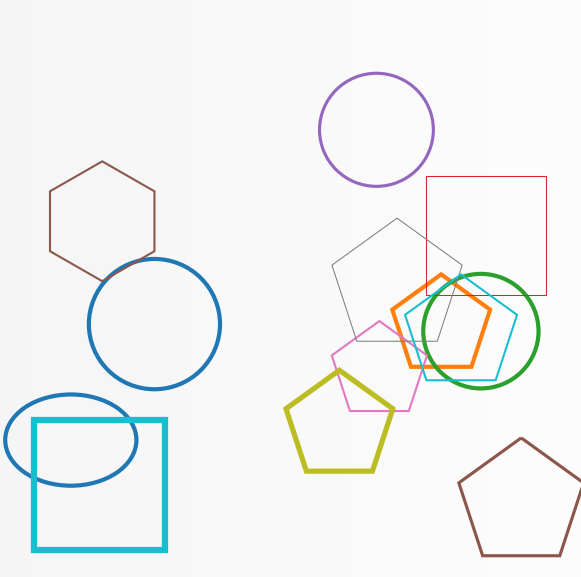[{"shape": "circle", "thickness": 2, "radius": 0.56, "center": [0.266, 0.438]}, {"shape": "oval", "thickness": 2, "radius": 0.56, "center": [0.122, 0.237]}, {"shape": "pentagon", "thickness": 2, "radius": 0.44, "center": [0.759, 0.436]}, {"shape": "circle", "thickness": 2, "radius": 0.5, "center": [0.827, 0.426]}, {"shape": "square", "thickness": 0.5, "radius": 0.51, "center": [0.836, 0.591]}, {"shape": "circle", "thickness": 1.5, "radius": 0.49, "center": [0.648, 0.774]}, {"shape": "pentagon", "thickness": 1.5, "radius": 0.56, "center": [0.897, 0.128]}, {"shape": "hexagon", "thickness": 1, "radius": 0.52, "center": [0.176, 0.616]}, {"shape": "pentagon", "thickness": 1, "radius": 0.43, "center": [0.653, 0.357]}, {"shape": "pentagon", "thickness": 0.5, "radius": 0.59, "center": [0.683, 0.504]}, {"shape": "pentagon", "thickness": 2.5, "radius": 0.48, "center": [0.584, 0.261]}, {"shape": "pentagon", "thickness": 1, "radius": 0.51, "center": [0.793, 0.423]}, {"shape": "square", "thickness": 3, "radius": 0.56, "center": [0.172, 0.159]}]